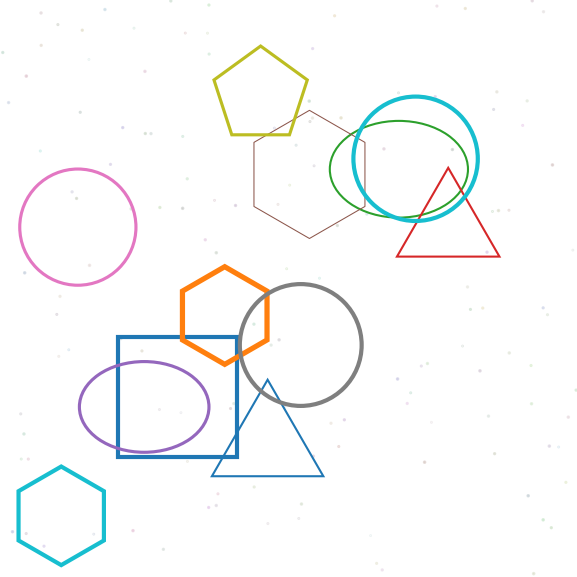[{"shape": "square", "thickness": 2, "radius": 0.52, "center": [0.307, 0.312]}, {"shape": "triangle", "thickness": 1, "radius": 0.56, "center": [0.463, 0.23]}, {"shape": "hexagon", "thickness": 2.5, "radius": 0.42, "center": [0.389, 0.453]}, {"shape": "oval", "thickness": 1, "radius": 0.6, "center": [0.691, 0.706]}, {"shape": "triangle", "thickness": 1, "radius": 0.51, "center": [0.776, 0.606]}, {"shape": "oval", "thickness": 1.5, "radius": 0.56, "center": [0.25, 0.295]}, {"shape": "hexagon", "thickness": 0.5, "radius": 0.55, "center": [0.536, 0.697]}, {"shape": "circle", "thickness": 1.5, "radius": 0.5, "center": [0.135, 0.606]}, {"shape": "circle", "thickness": 2, "radius": 0.53, "center": [0.521, 0.402]}, {"shape": "pentagon", "thickness": 1.5, "radius": 0.42, "center": [0.451, 0.834]}, {"shape": "hexagon", "thickness": 2, "radius": 0.43, "center": [0.106, 0.106]}, {"shape": "circle", "thickness": 2, "radius": 0.54, "center": [0.72, 0.724]}]